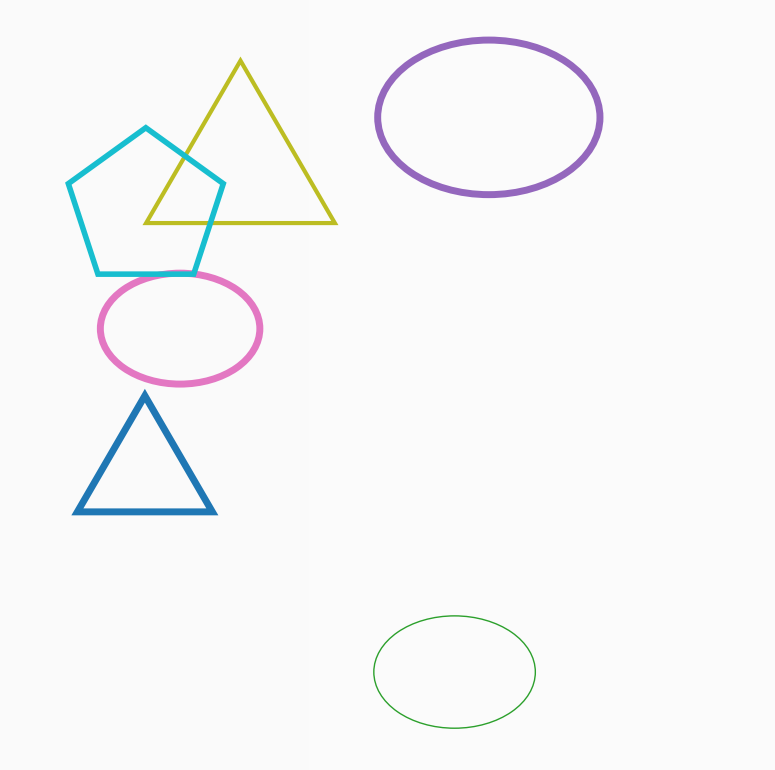[{"shape": "triangle", "thickness": 2.5, "radius": 0.5, "center": [0.187, 0.386]}, {"shape": "oval", "thickness": 0.5, "radius": 0.52, "center": [0.587, 0.127]}, {"shape": "oval", "thickness": 2.5, "radius": 0.72, "center": [0.631, 0.848]}, {"shape": "oval", "thickness": 2.5, "radius": 0.51, "center": [0.232, 0.573]}, {"shape": "triangle", "thickness": 1.5, "radius": 0.7, "center": [0.31, 0.781]}, {"shape": "pentagon", "thickness": 2, "radius": 0.53, "center": [0.188, 0.729]}]